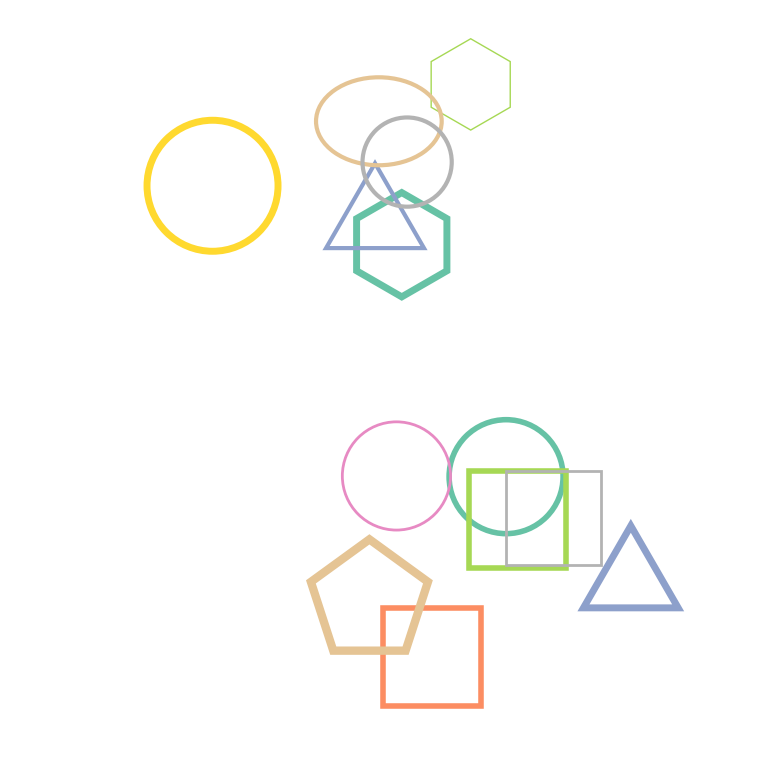[{"shape": "hexagon", "thickness": 2.5, "radius": 0.34, "center": [0.522, 0.682]}, {"shape": "circle", "thickness": 2, "radius": 0.37, "center": [0.657, 0.381]}, {"shape": "square", "thickness": 2, "radius": 0.32, "center": [0.561, 0.147]}, {"shape": "triangle", "thickness": 1.5, "radius": 0.37, "center": [0.487, 0.714]}, {"shape": "triangle", "thickness": 2.5, "radius": 0.36, "center": [0.819, 0.246]}, {"shape": "circle", "thickness": 1, "radius": 0.35, "center": [0.515, 0.382]}, {"shape": "hexagon", "thickness": 0.5, "radius": 0.3, "center": [0.611, 0.89]}, {"shape": "square", "thickness": 2, "radius": 0.31, "center": [0.672, 0.326]}, {"shape": "circle", "thickness": 2.5, "radius": 0.43, "center": [0.276, 0.759]}, {"shape": "oval", "thickness": 1.5, "radius": 0.41, "center": [0.492, 0.843]}, {"shape": "pentagon", "thickness": 3, "radius": 0.4, "center": [0.48, 0.22]}, {"shape": "square", "thickness": 1, "radius": 0.31, "center": [0.719, 0.327]}, {"shape": "circle", "thickness": 1.5, "radius": 0.29, "center": [0.529, 0.79]}]